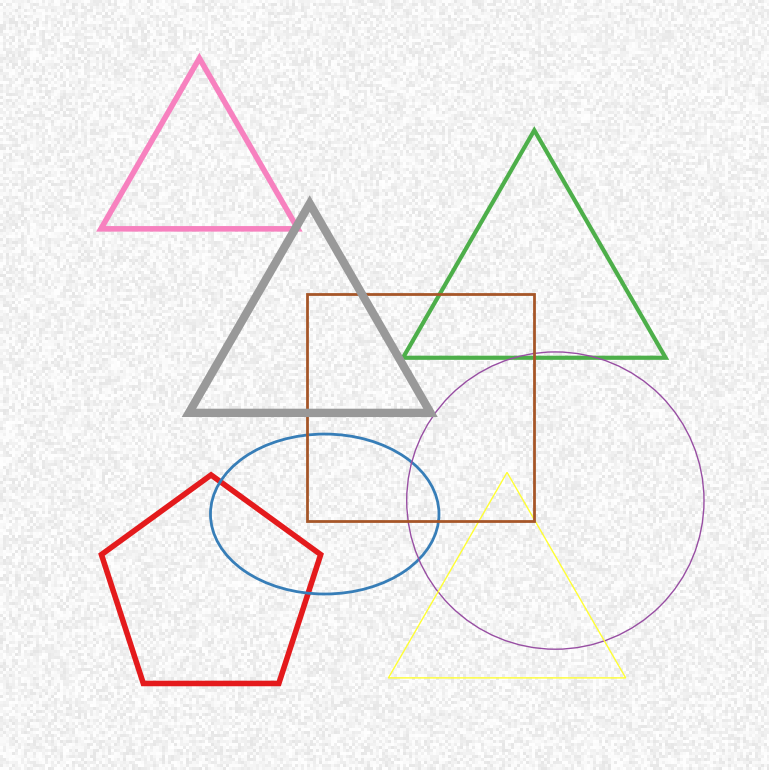[{"shape": "pentagon", "thickness": 2, "radius": 0.75, "center": [0.274, 0.233]}, {"shape": "oval", "thickness": 1, "radius": 0.74, "center": [0.422, 0.332]}, {"shape": "triangle", "thickness": 1.5, "radius": 0.98, "center": [0.694, 0.634]}, {"shape": "circle", "thickness": 0.5, "radius": 0.97, "center": [0.721, 0.35]}, {"shape": "triangle", "thickness": 0.5, "radius": 0.89, "center": [0.659, 0.209]}, {"shape": "square", "thickness": 1, "radius": 0.74, "center": [0.546, 0.471]}, {"shape": "triangle", "thickness": 2, "radius": 0.74, "center": [0.259, 0.777]}, {"shape": "triangle", "thickness": 3, "radius": 0.91, "center": [0.402, 0.554]}]